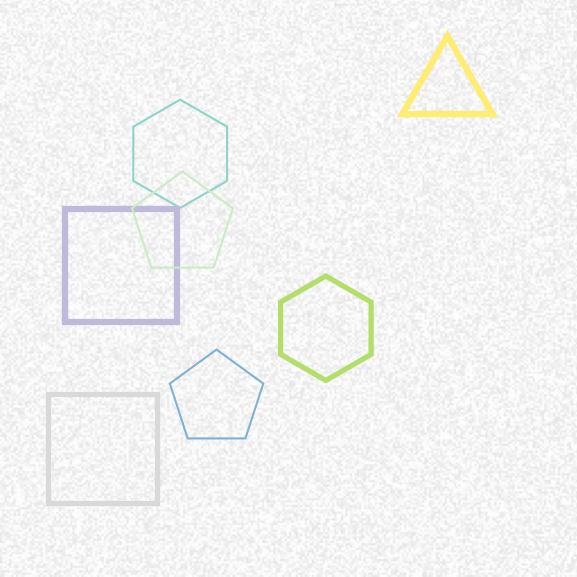[{"shape": "hexagon", "thickness": 1, "radius": 0.47, "center": [0.312, 0.733]}, {"shape": "square", "thickness": 3, "radius": 0.49, "center": [0.21, 0.54]}, {"shape": "pentagon", "thickness": 1, "radius": 0.43, "center": [0.375, 0.309]}, {"shape": "hexagon", "thickness": 2.5, "radius": 0.45, "center": [0.564, 0.431]}, {"shape": "square", "thickness": 2.5, "radius": 0.47, "center": [0.178, 0.222]}, {"shape": "pentagon", "thickness": 1, "radius": 0.46, "center": [0.316, 0.61]}, {"shape": "triangle", "thickness": 3, "radius": 0.45, "center": [0.775, 0.847]}]